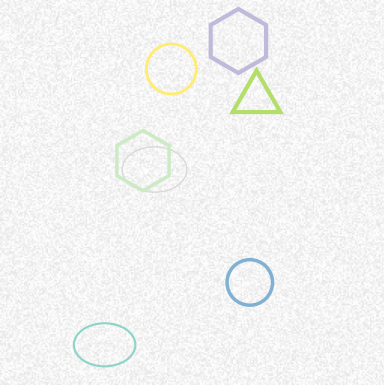[{"shape": "oval", "thickness": 1.5, "radius": 0.4, "center": [0.272, 0.104]}, {"shape": "hexagon", "thickness": 3, "radius": 0.42, "center": [0.619, 0.894]}, {"shape": "circle", "thickness": 2.5, "radius": 0.3, "center": [0.649, 0.266]}, {"shape": "triangle", "thickness": 3, "radius": 0.36, "center": [0.666, 0.745]}, {"shape": "oval", "thickness": 1, "radius": 0.42, "center": [0.401, 0.56]}, {"shape": "hexagon", "thickness": 2.5, "radius": 0.39, "center": [0.371, 0.583]}, {"shape": "circle", "thickness": 2, "radius": 0.32, "center": [0.445, 0.821]}]